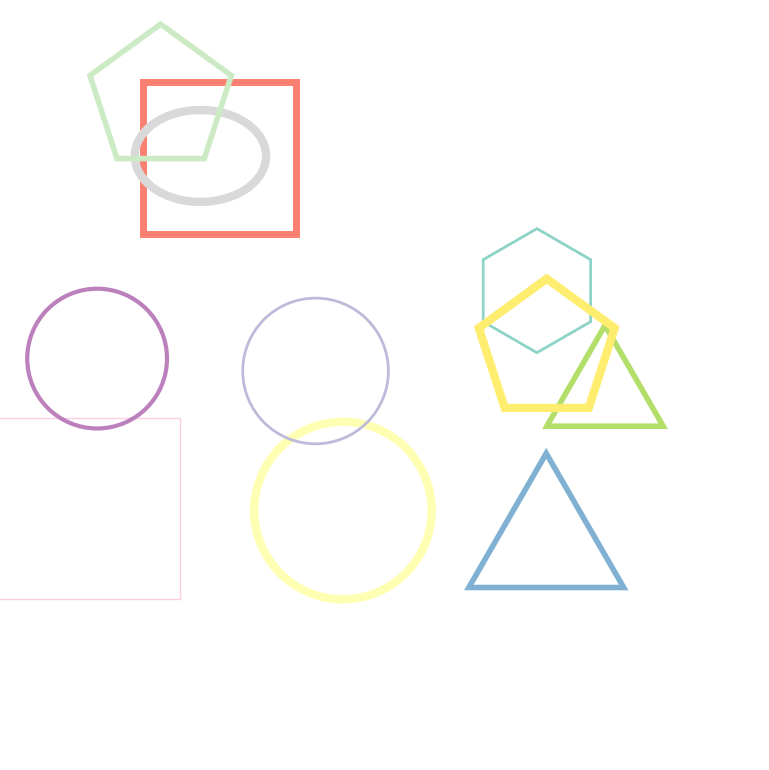[{"shape": "hexagon", "thickness": 1, "radius": 0.4, "center": [0.697, 0.622]}, {"shape": "circle", "thickness": 3, "radius": 0.58, "center": [0.445, 0.337]}, {"shape": "circle", "thickness": 1, "radius": 0.47, "center": [0.41, 0.518]}, {"shape": "square", "thickness": 2.5, "radius": 0.5, "center": [0.285, 0.795]}, {"shape": "triangle", "thickness": 2, "radius": 0.58, "center": [0.709, 0.295]}, {"shape": "triangle", "thickness": 2, "radius": 0.44, "center": [0.786, 0.49]}, {"shape": "square", "thickness": 0.5, "radius": 0.59, "center": [0.115, 0.34]}, {"shape": "oval", "thickness": 3, "radius": 0.43, "center": [0.26, 0.797]}, {"shape": "circle", "thickness": 1.5, "radius": 0.45, "center": [0.126, 0.534]}, {"shape": "pentagon", "thickness": 2, "radius": 0.48, "center": [0.209, 0.872]}, {"shape": "pentagon", "thickness": 3, "radius": 0.46, "center": [0.71, 0.545]}]